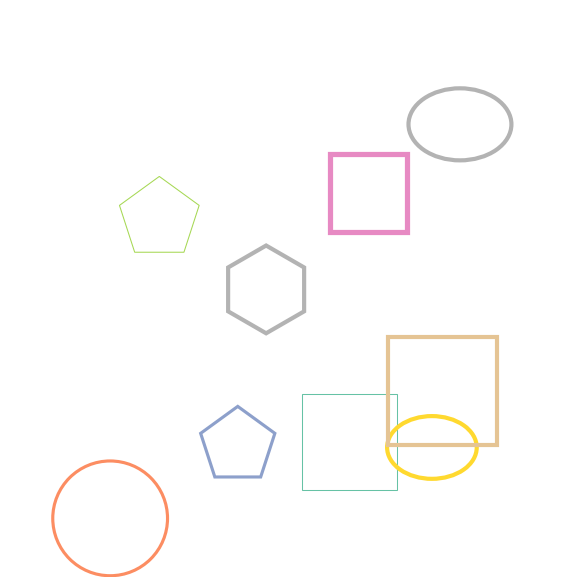[{"shape": "square", "thickness": 0.5, "radius": 0.41, "center": [0.606, 0.234]}, {"shape": "circle", "thickness": 1.5, "radius": 0.5, "center": [0.191, 0.102]}, {"shape": "pentagon", "thickness": 1.5, "radius": 0.34, "center": [0.412, 0.228]}, {"shape": "square", "thickness": 2.5, "radius": 0.33, "center": [0.638, 0.665]}, {"shape": "pentagon", "thickness": 0.5, "radius": 0.36, "center": [0.276, 0.621]}, {"shape": "oval", "thickness": 2, "radius": 0.39, "center": [0.748, 0.224]}, {"shape": "square", "thickness": 2, "radius": 0.47, "center": [0.767, 0.322]}, {"shape": "hexagon", "thickness": 2, "radius": 0.38, "center": [0.461, 0.498]}, {"shape": "oval", "thickness": 2, "radius": 0.45, "center": [0.796, 0.784]}]